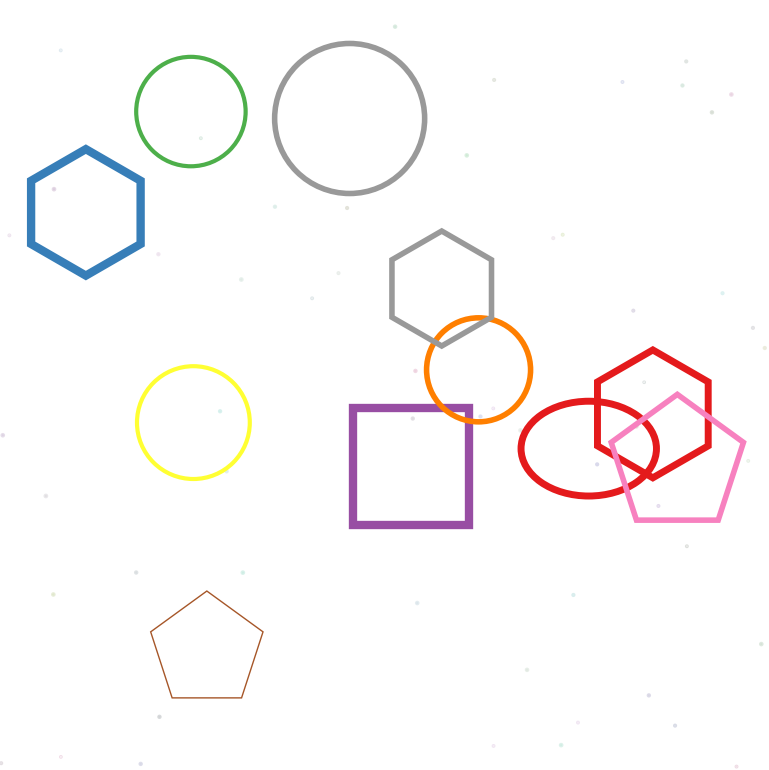[{"shape": "hexagon", "thickness": 2.5, "radius": 0.42, "center": [0.848, 0.462]}, {"shape": "oval", "thickness": 2.5, "radius": 0.44, "center": [0.765, 0.417]}, {"shape": "hexagon", "thickness": 3, "radius": 0.41, "center": [0.112, 0.724]}, {"shape": "circle", "thickness": 1.5, "radius": 0.36, "center": [0.248, 0.855]}, {"shape": "square", "thickness": 3, "radius": 0.38, "center": [0.534, 0.394]}, {"shape": "circle", "thickness": 2, "radius": 0.34, "center": [0.622, 0.52]}, {"shape": "circle", "thickness": 1.5, "radius": 0.37, "center": [0.251, 0.451]}, {"shape": "pentagon", "thickness": 0.5, "radius": 0.38, "center": [0.269, 0.156]}, {"shape": "pentagon", "thickness": 2, "radius": 0.45, "center": [0.88, 0.398]}, {"shape": "circle", "thickness": 2, "radius": 0.49, "center": [0.454, 0.846]}, {"shape": "hexagon", "thickness": 2, "radius": 0.37, "center": [0.574, 0.625]}]